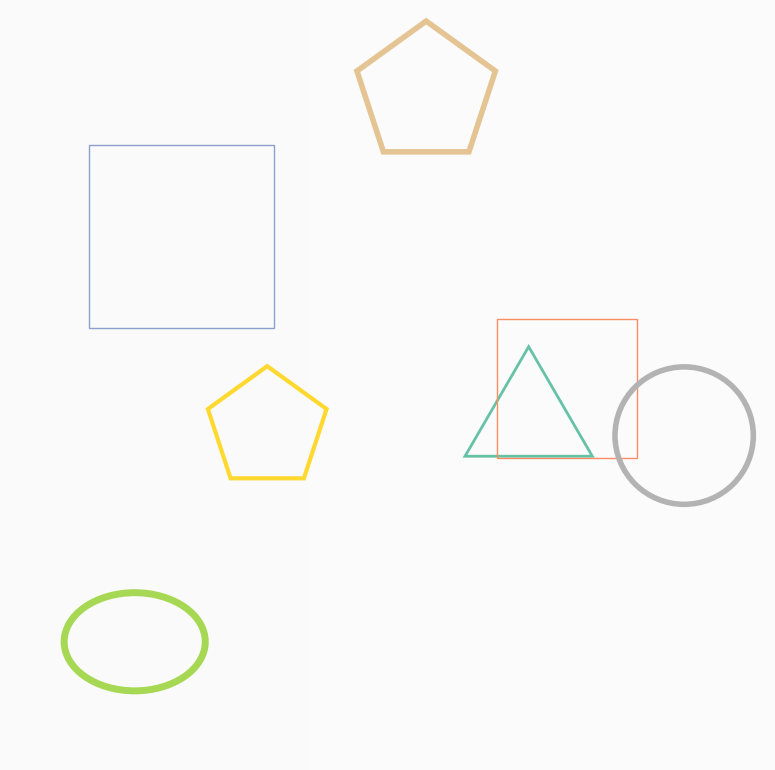[{"shape": "triangle", "thickness": 1, "radius": 0.47, "center": [0.682, 0.455]}, {"shape": "square", "thickness": 0.5, "radius": 0.45, "center": [0.732, 0.495]}, {"shape": "square", "thickness": 0.5, "radius": 0.59, "center": [0.234, 0.692]}, {"shape": "oval", "thickness": 2.5, "radius": 0.46, "center": [0.174, 0.167]}, {"shape": "pentagon", "thickness": 1.5, "radius": 0.4, "center": [0.345, 0.444]}, {"shape": "pentagon", "thickness": 2, "radius": 0.47, "center": [0.55, 0.879]}, {"shape": "circle", "thickness": 2, "radius": 0.45, "center": [0.883, 0.434]}]